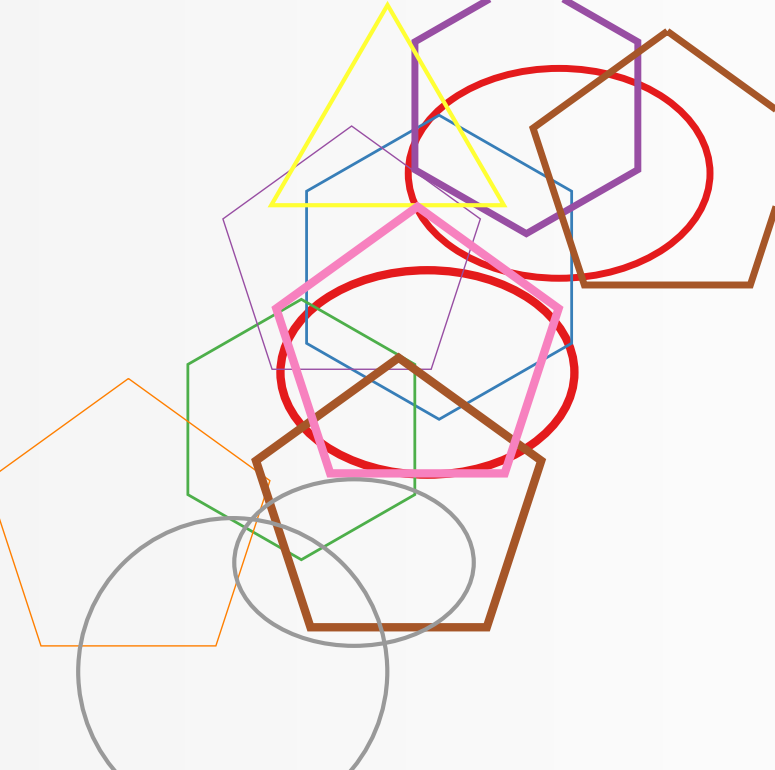[{"shape": "oval", "thickness": 3, "radius": 0.95, "center": [0.552, 0.516]}, {"shape": "oval", "thickness": 2.5, "radius": 0.97, "center": [0.721, 0.775]}, {"shape": "hexagon", "thickness": 1, "radius": 0.99, "center": [0.567, 0.653]}, {"shape": "hexagon", "thickness": 1, "radius": 0.85, "center": [0.389, 0.442]}, {"shape": "pentagon", "thickness": 0.5, "radius": 0.87, "center": [0.454, 0.662]}, {"shape": "hexagon", "thickness": 2.5, "radius": 0.83, "center": [0.679, 0.863]}, {"shape": "pentagon", "thickness": 0.5, "radius": 0.96, "center": [0.166, 0.316]}, {"shape": "triangle", "thickness": 1.5, "radius": 0.87, "center": [0.5, 0.82]}, {"shape": "pentagon", "thickness": 2.5, "radius": 0.91, "center": [0.861, 0.777]}, {"shape": "pentagon", "thickness": 3, "radius": 0.97, "center": [0.514, 0.342]}, {"shape": "pentagon", "thickness": 3, "radius": 0.96, "center": [0.539, 0.54]}, {"shape": "oval", "thickness": 1.5, "radius": 0.77, "center": [0.457, 0.269]}, {"shape": "circle", "thickness": 1.5, "radius": 1.0, "center": [0.3, 0.128]}]